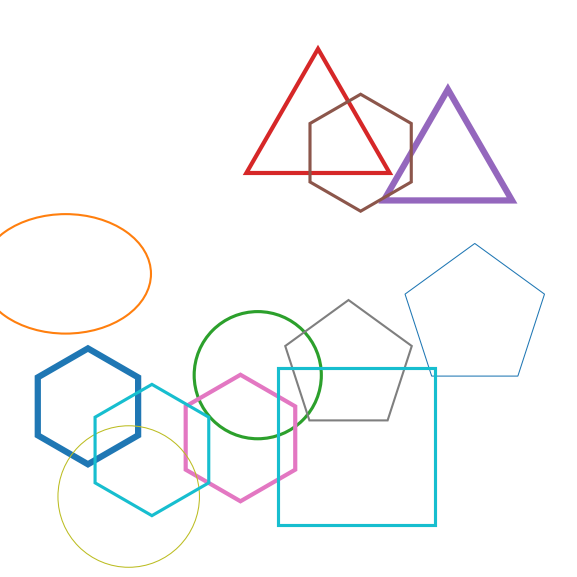[{"shape": "pentagon", "thickness": 0.5, "radius": 0.63, "center": [0.822, 0.451]}, {"shape": "hexagon", "thickness": 3, "radius": 0.5, "center": [0.152, 0.295]}, {"shape": "oval", "thickness": 1, "radius": 0.74, "center": [0.114, 0.525]}, {"shape": "circle", "thickness": 1.5, "radius": 0.55, "center": [0.446, 0.349]}, {"shape": "triangle", "thickness": 2, "radius": 0.72, "center": [0.551, 0.771]}, {"shape": "triangle", "thickness": 3, "radius": 0.64, "center": [0.776, 0.716]}, {"shape": "hexagon", "thickness": 1.5, "radius": 0.51, "center": [0.624, 0.735]}, {"shape": "hexagon", "thickness": 2, "radius": 0.55, "center": [0.416, 0.241]}, {"shape": "pentagon", "thickness": 1, "radius": 0.58, "center": [0.603, 0.364]}, {"shape": "circle", "thickness": 0.5, "radius": 0.61, "center": [0.223, 0.139]}, {"shape": "hexagon", "thickness": 1.5, "radius": 0.57, "center": [0.263, 0.22]}, {"shape": "square", "thickness": 1.5, "radius": 0.68, "center": [0.617, 0.227]}]